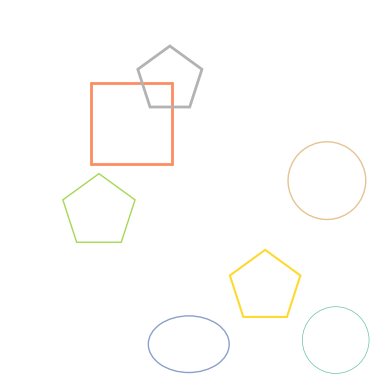[{"shape": "circle", "thickness": 0.5, "radius": 0.43, "center": [0.872, 0.117]}, {"shape": "square", "thickness": 2, "radius": 0.53, "center": [0.342, 0.679]}, {"shape": "oval", "thickness": 1, "radius": 0.53, "center": [0.49, 0.106]}, {"shape": "pentagon", "thickness": 1, "radius": 0.49, "center": [0.257, 0.45]}, {"shape": "pentagon", "thickness": 1.5, "radius": 0.48, "center": [0.689, 0.255]}, {"shape": "circle", "thickness": 1, "radius": 0.5, "center": [0.849, 0.531]}, {"shape": "pentagon", "thickness": 2, "radius": 0.44, "center": [0.441, 0.793]}]